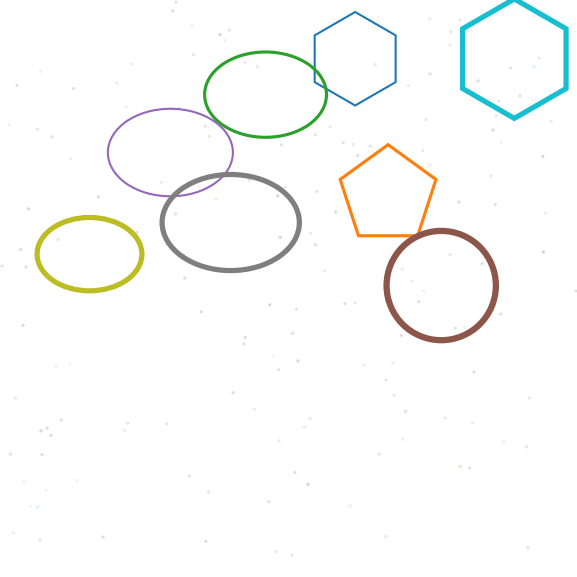[{"shape": "hexagon", "thickness": 1, "radius": 0.4, "center": [0.615, 0.897]}, {"shape": "pentagon", "thickness": 1.5, "radius": 0.44, "center": [0.672, 0.661]}, {"shape": "oval", "thickness": 1.5, "radius": 0.53, "center": [0.46, 0.835]}, {"shape": "oval", "thickness": 1, "radius": 0.54, "center": [0.295, 0.735]}, {"shape": "circle", "thickness": 3, "radius": 0.47, "center": [0.764, 0.505]}, {"shape": "oval", "thickness": 2.5, "radius": 0.59, "center": [0.4, 0.614]}, {"shape": "oval", "thickness": 2.5, "radius": 0.45, "center": [0.155, 0.559]}, {"shape": "hexagon", "thickness": 2.5, "radius": 0.52, "center": [0.891, 0.898]}]